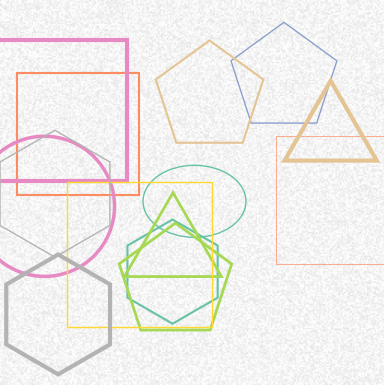[{"shape": "hexagon", "thickness": 1.5, "radius": 0.68, "center": [0.448, 0.294]}, {"shape": "oval", "thickness": 1, "radius": 0.67, "center": [0.505, 0.477]}, {"shape": "square", "thickness": 1.5, "radius": 0.79, "center": [0.202, 0.652]}, {"shape": "square", "thickness": 0.5, "radius": 0.83, "center": [0.883, 0.48]}, {"shape": "pentagon", "thickness": 1, "radius": 0.72, "center": [0.737, 0.797]}, {"shape": "square", "thickness": 3, "radius": 0.91, "center": [0.147, 0.714]}, {"shape": "circle", "thickness": 2.5, "radius": 0.91, "center": [0.115, 0.464]}, {"shape": "triangle", "thickness": 2, "radius": 0.73, "center": [0.449, 0.354]}, {"shape": "pentagon", "thickness": 2, "radius": 0.77, "center": [0.456, 0.267]}, {"shape": "square", "thickness": 1, "radius": 0.94, "center": [0.362, 0.339]}, {"shape": "pentagon", "thickness": 1.5, "radius": 0.73, "center": [0.544, 0.748]}, {"shape": "triangle", "thickness": 3, "radius": 0.69, "center": [0.859, 0.652]}, {"shape": "hexagon", "thickness": 3, "radius": 0.78, "center": [0.151, 0.183]}, {"shape": "hexagon", "thickness": 1, "radius": 0.82, "center": [0.143, 0.497]}]